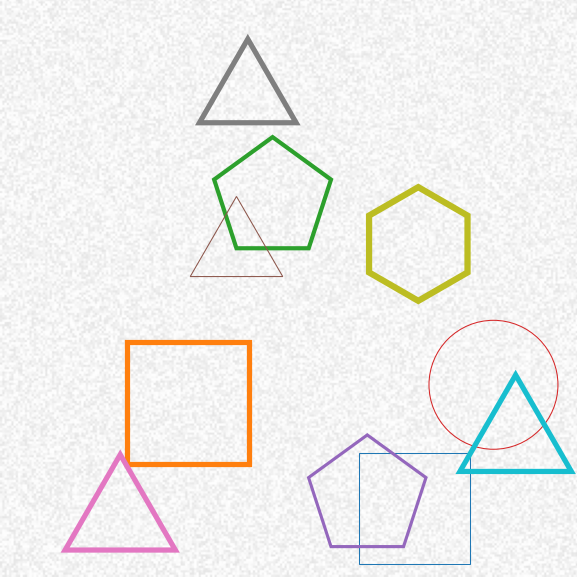[{"shape": "square", "thickness": 0.5, "radius": 0.48, "center": [0.718, 0.119]}, {"shape": "square", "thickness": 2.5, "radius": 0.53, "center": [0.326, 0.301]}, {"shape": "pentagon", "thickness": 2, "radius": 0.53, "center": [0.472, 0.655]}, {"shape": "circle", "thickness": 0.5, "radius": 0.56, "center": [0.854, 0.333]}, {"shape": "pentagon", "thickness": 1.5, "radius": 0.53, "center": [0.636, 0.139]}, {"shape": "triangle", "thickness": 0.5, "radius": 0.46, "center": [0.409, 0.566]}, {"shape": "triangle", "thickness": 2.5, "radius": 0.55, "center": [0.208, 0.102]}, {"shape": "triangle", "thickness": 2.5, "radius": 0.48, "center": [0.429, 0.835]}, {"shape": "hexagon", "thickness": 3, "radius": 0.49, "center": [0.724, 0.577]}, {"shape": "triangle", "thickness": 2.5, "radius": 0.56, "center": [0.893, 0.238]}]